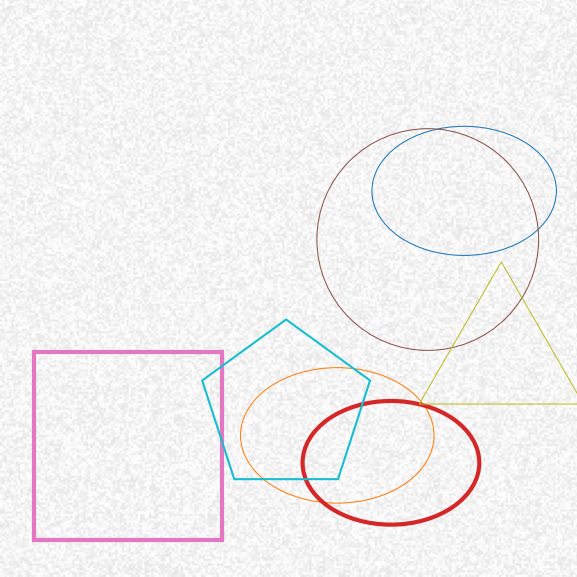[{"shape": "oval", "thickness": 0.5, "radius": 0.8, "center": [0.804, 0.669]}, {"shape": "oval", "thickness": 0.5, "radius": 0.84, "center": [0.584, 0.245]}, {"shape": "oval", "thickness": 2, "radius": 0.77, "center": [0.677, 0.198]}, {"shape": "circle", "thickness": 0.5, "radius": 0.96, "center": [0.741, 0.584]}, {"shape": "square", "thickness": 2, "radius": 0.81, "center": [0.221, 0.227]}, {"shape": "triangle", "thickness": 0.5, "radius": 0.82, "center": [0.868, 0.382]}, {"shape": "pentagon", "thickness": 1, "radius": 0.76, "center": [0.495, 0.293]}]